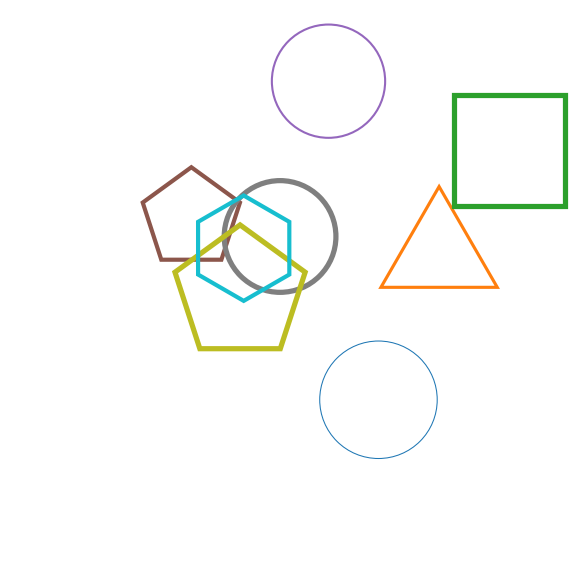[{"shape": "circle", "thickness": 0.5, "radius": 0.51, "center": [0.655, 0.307]}, {"shape": "triangle", "thickness": 1.5, "radius": 0.58, "center": [0.76, 0.56]}, {"shape": "square", "thickness": 2.5, "radius": 0.48, "center": [0.883, 0.738]}, {"shape": "circle", "thickness": 1, "radius": 0.49, "center": [0.569, 0.859]}, {"shape": "pentagon", "thickness": 2, "radius": 0.44, "center": [0.331, 0.621]}, {"shape": "circle", "thickness": 2.5, "radius": 0.48, "center": [0.485, 0.59]}, {"shape": "pentagon", "thickness": 2.5, "radius": 0.59, "center": [0.416, 0.491]}, {"shape": "hexagon", "thickness": 2, "radius": 0.46, "center": [0.422, 0.569]}]